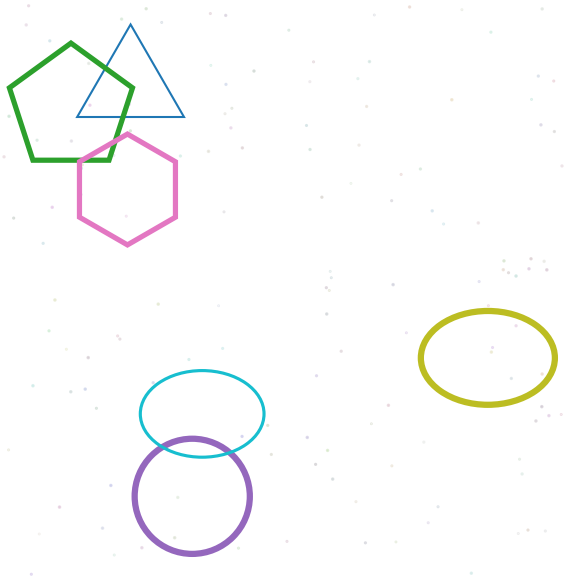[{"shape": "triangle", "thickness": 1, "radius": 0.53, "center": [0.226, 0.85]}, {"shape": "pentagon", "thickness": 2.5, "radius": 0.56, "center": [0.123, 0.812]}, {"shape": "circle", "thickness": 3, "radius": 0.5, "center": [0.333, 0.14]}, {"shape": "hexagon", "thickness": 2.5, "radius": 0.48, "center": [0.221, 0.671]}, {"shape": "oval", "thickness": 3, "radius": 0.58, "center": [0.845, 0.379]}, {"shape": "oval", "thickness": 1.5, "radius": 0.54, "center": [0.35, 0.282]}]